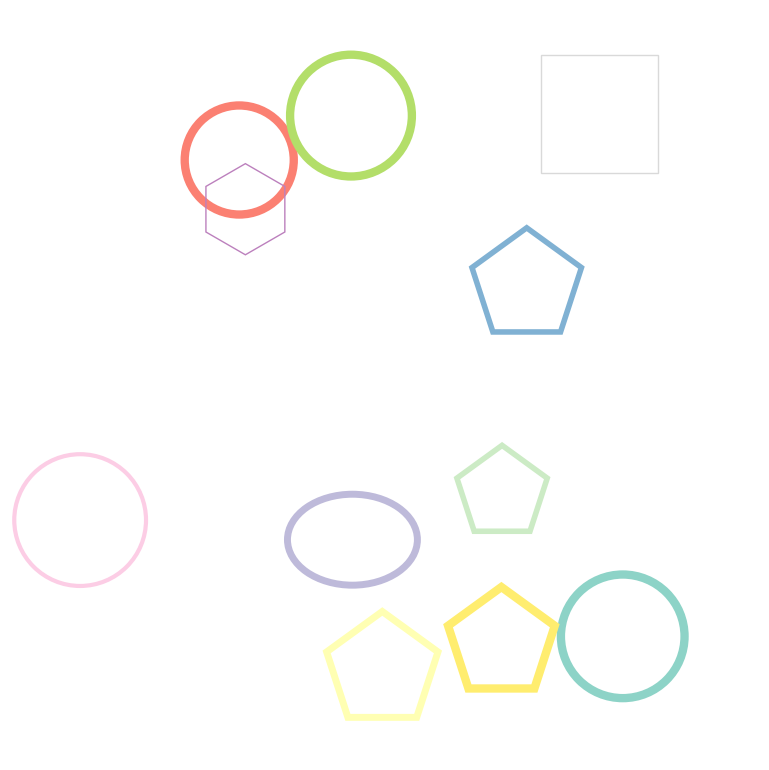[{"shape": "circle", "thickness": 3, "radius": 0.4, "center": [0.809, 0.174]}, {"shape": "pentagon", "thickness": 2.5, "radius": 0.38, "center": [0.496, 0.13]}, {"shape": "oval", "thickness": 2.5, "radius": 0.42, "center": [0.458, 0.299]}, {"shape": "circle", "thickness": 3, "radius": 0.35, "center": [0.311, 0.792]}, {"shape": "pentagon", "thickness": 2, "radius": 0.37, "center": [0.684, 0.629]}, {"shape": "circle", "thickness": 3, "radius": 0.4, "center": [0.456, 0.85]}, {"shape": "circle", "thickness": 1.5, "radius": 0.43, "center": [0.104, 0.325]}, {"shape": "square", "thickness": 0.5, "radius": 0.38, "center": [0.779, 0.852]}, {"shape": "hexagon", "thickness": 0.5, "radius": 0.3, "center": [0.319, 0.728]}, {"shape": "pentagon", "thickness": 2, "radius": 0.31, "center": [0.652, 0.36]}, {"shape": "pentagon", "thickness": 3, "radius": 0.36, "center": [0.651, 0.165]}]